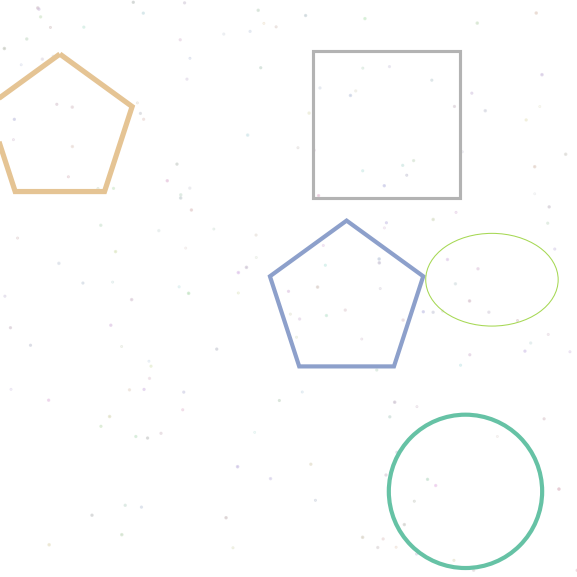[{"shape": "circle", "thickness": 2, "radius": 0.66, "center": [0.806, 0.148]}, {"shape": "pentagon", "thickness": 2, "radius": 0.7, "center": [0.6, 0.478]}, {"shape": "oval", "thickness": 0.5, "radius": 0.57, "center": [0.852, 0.515]}, {"shape": "pentagon", "thickness": 2.5, "radius": 0.66, "center": [0.104, 0.774]}, {"shape": "square", "thickness": 1.5, "radius": 0.64, "center": [0.67, 0.783]}]